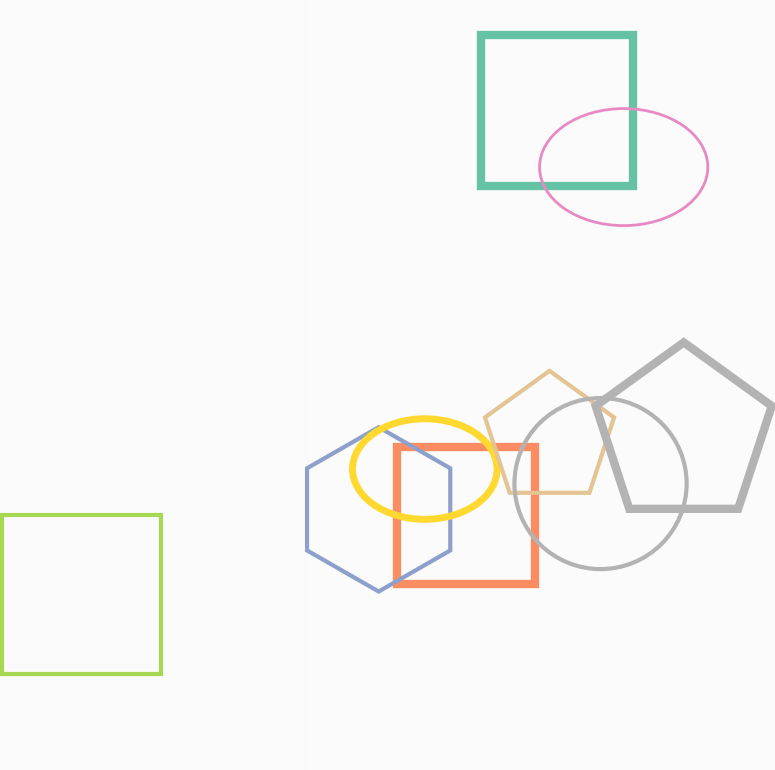[{"shape": "square", "thickness": 3, "radius": 0.49, "center": [0.718, 0.857]}, {"shape": "square", "thickness": 3, "radius": 0.44, "center": [0.601, 0.331]}, {"shape": "hexagon", "thickness": 1.5, "radius": 0.53, "center": [0.489, 0.338]}, {"shape": "oval", "thickness": 1, "radius": 0.54, "center": [0.805, 0.783]}, {"shape": "square", "thickness": 1.5, "radius": 0.52, "center": [0.105, 0.228]}, {"shape": "oval", "thickness": 2.5, "radius": 0.47, "center": [0.548, 0.391]}, {"shape": "pentagon", "thickness": 1.5, "radius": 0.44, "center": [0.709, 0.431]}, {"shape": "circle", "thickness": 1.5, "radius": 0.56, "center": [0.775, 0.372]}, {"shape": "pentagon", "thickness": 3, "radius": 0.6, "center": [0.882, 0.436]}]